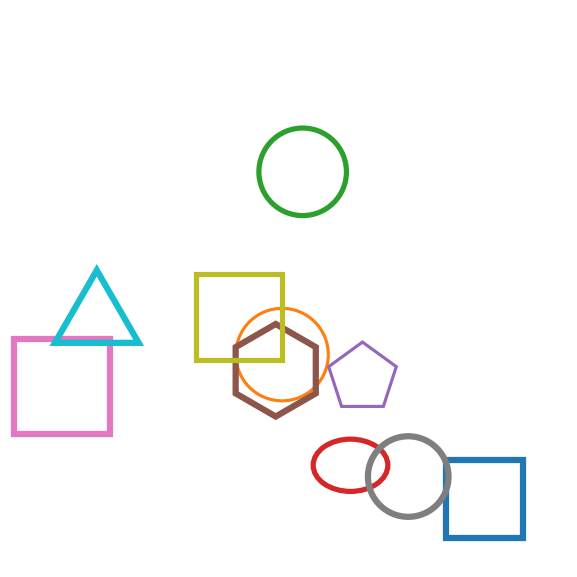[{"shape": "square", "thickness": 3, "radius": 0.34, "center": [0.839, 0.135]}, {"shape": "circle", "thickness": 1.5, "radius": 0.4, "center": [0.488, 0.385]}, {"shape": "circle", "thickness": 2.5, "radius": 0.38, "center": [0.524, 0.702]}, {"shape": "oval", "thickness": 2.5, "radius": 0.32, "center": [0.607, 0.193]}, {"shape": "pentagon", "thickness": 1.5, "radius": 0.31, "center": [0.628, 0.345]}, {"shape": "hexagon", "thickness": 3, "radius": 0.4, "center": [0.477, 0.358]}, {"shape": "square", "thickness": 3, "radius": 0.41, "center": [0.108, 0.33]}, {"shape": "circle", "thickness": 3, "radius": 0.35, "center": [0.707, 0.174]}, {"shape": "square", "thickness": 2.5, "radius": 0.37, "center": [0.414, 0.451]}, {"shape": "triangle", "thickness": 3, "radius": 0.42, "center": [0.168, 0.447]}]